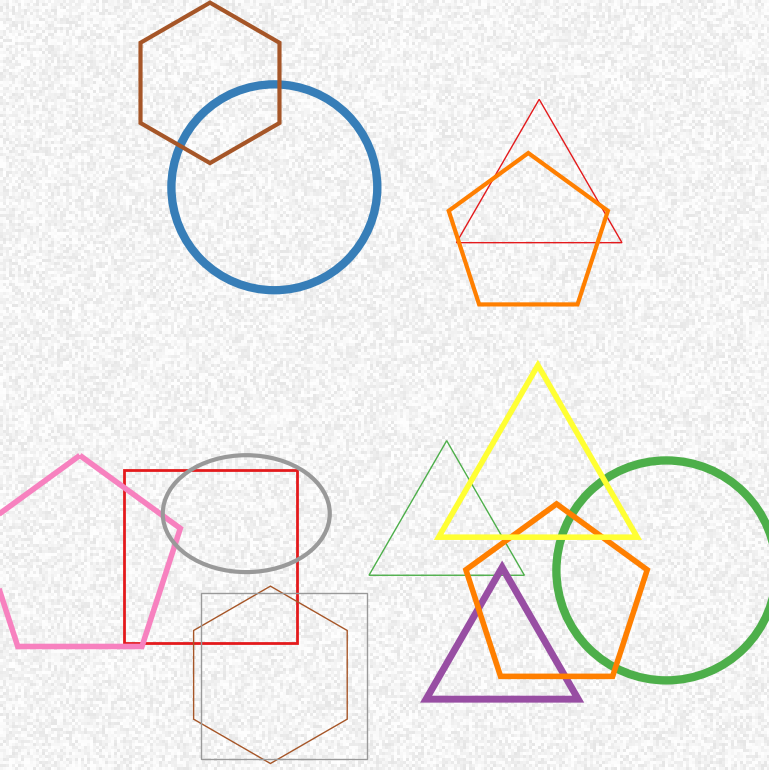[{"shape": "square", "thickness": 1, "radius": 0.56, "center": [0.273, 0.277]}, {"shape": "triangle", "thickness": 0.5, "radius": 0.62, "center": [0.7, 0.747]}, {"shape": "circle", "thickness": 3, "radius": 0.67, "center": [0.356, 0.757]}, {"shape": "circle", "thickness": 3, "radius": 0.71, "center": [0.865, 0.259]}, {"shape": "triangle", "thickness": 0.5, "radius": 0.58, "center": [0.58, 0.311]}, {"shape": "triangle", "thickness": 2.5, "radius": 0.57, "center": [0.652, 0.149]}, {"shape": "pentagon", "thickness": 1.5, "radius": 0.54, "center": [0.686, 0.693]}, {"shape": "pentagon", "thickness": 2, "radius": 0.62, "center": [0.723, 0.222]}, {"shape": "triangle", "thickness": 2, "radius": 0.74, "center": [0.699, 0.377]}, {"shape": "hexagon", "thickness": 1.5, "radius": 0.52, "center": [0.273, 0.892]}, {"shape": "hexagon", "thickness": 0.5, "radius": 0.58, "center": [0.351, 0.124]}, {"shape": "pentagon", "thickness": 2, "radius": 0.69, "center": [0.104, 0.271]}, {"shape": "square", "thickness": 0.5, "radius": 0.54, "center": [0.369, 0.122]}, {"shape": "oval", "thickness": 1.5, "radius": 0.54, "center": [0.32, 0.333]}]